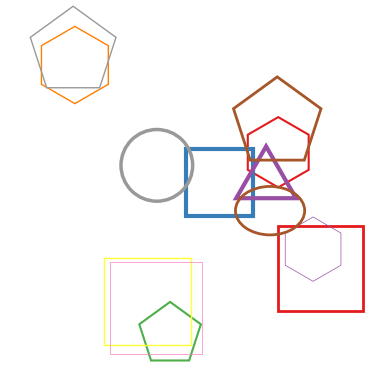[{"shape": "square", "thickness": 2, "radius": 0.55, "center": [0.833, 0.303]}, {"shape": "hexagon", "thickness": 1.5, "radius": 0.46, "center": [0.723, 0.604]}, {"shape": "square", "thickness": 3, "radius": 0.44, "center": [0.569, 0.525]}, {"shape": "pentagon", "thickness": 1.5, "radius": 0.42, "center": [0.442, 0.132]}, {"shape": "triangle", "thickness": 3, "radius": 0.45, "center": [0.691, 0.53]}, {"shape": "hexagon", "thickness": 0.5, "radius": 0.42, "center": [0.813, 0.353]}, {"shape": "hexagon", "thickness": 1, "radius": 0.5, "center": [0.195, 0.831]}, {"shape": "square", "thickness": 1, "radius": 0.57, "center": [0.382, 0.218]}, {"shape": "oval", "thickness": 2, "radius": 0.45, "center": [0.701, 0.453]}, {"shape": "pentagon", "thickness": 2, "radius": 0.6, "center": [0.72, 0.681]}, {"shape": "square", "thickness": 0.5, "radius": 0.6, "center": [0.406, 0.2]}, {"shape": "pentagon", "thickness": 1, "radius": 0.59, "center": [0.19, 0.867]}, {"shape": "circle", "thickness": 2.5, "radius": 0.47, "center": [0.407, 0.571]}]